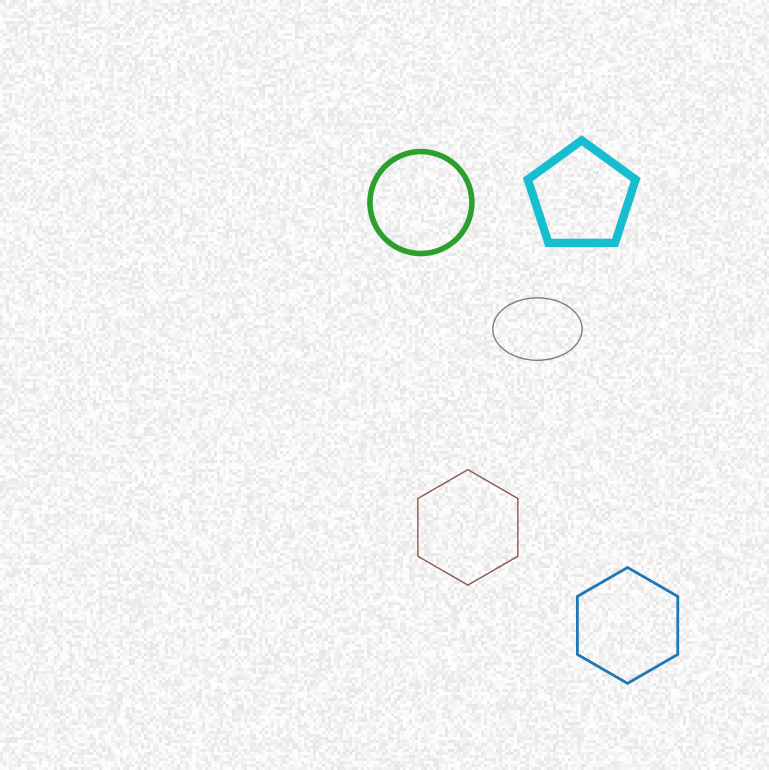[{"shape": "hexagon", "thickness": 1, "radius": 0.38, "center": [0.815, 0.188]}, {"shape": "circle", "thickness": 2, "radius": 0.33, "center": [0.547, 0.737]}, {"shape": "hexagon", "thickness": 0.5, "radius": 0.37, "center": [0.608, 0.315]}, {"shape": "oval", "thickness": 0.5, "radius": 0.29, "center": [0.698, 0.573]}, {"shape": "pentagon", "thickness": 3, "radius": 0.37, "center": [0.755, 0.744]}]